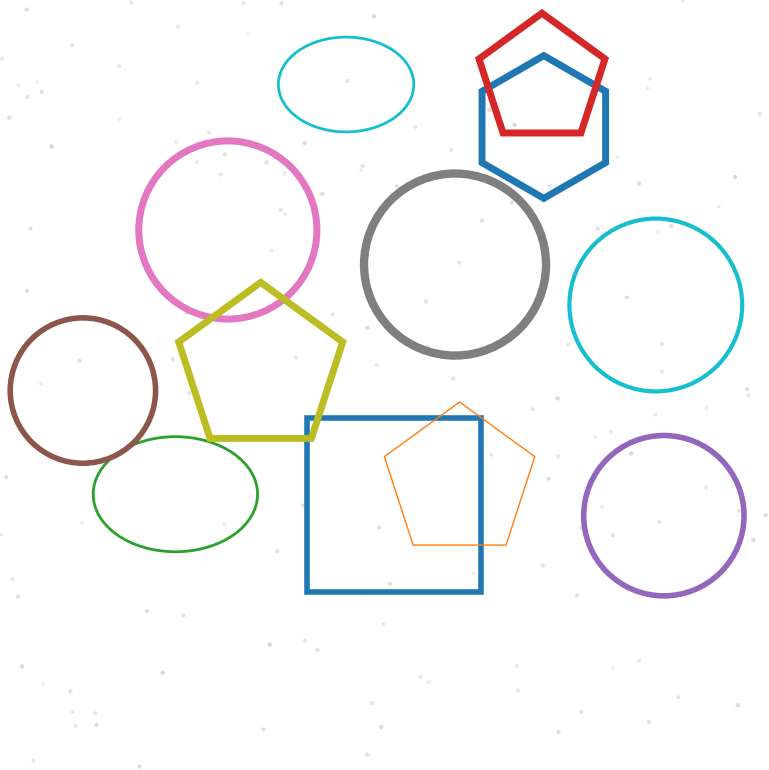[{"shape": "square", "thickness": 2, "radius": 0.57, "center": [0.512, 0.344]}, {"shape": "hexagon", "thickness": 2.5, "radius": 0.46, "center": [0.706, 0.835]}, {"shape": "pentagon", "thickness": 0.5, "radius": 0.51, "center": [0.597, 0.375]}, {"shape": "oval", "thickness": 1, "radius": 0.53, "center": [0.228, 0.358]}, {"shape": "pentagon", "thickness": 2.5, "radius": 0.43, "center": [0.704, 0.897]}, {"shape": "circle", "thickness": 2, "radius": 0.52, "center": [0.862, 0.33]}, {"shape": "circle", "thickness": 2, "radius": 0.47, "center": [0.108, 0.493]}, {"shape": "circle", "thickness": 2.5, "radius": 0.58, "center": [0.296, 0.701]}, {"shape": "circle", "thickness": 3, "radius": 0.59, "center": [0.591, 0.656]}, {"shape": "pentagon", "thickness": 2.5, "radius": 0.56, "center": [0.339, 0.521]}, {"shape": "circle", "thickness": 1.5, "radius": 0.56, "center": [0.852, 0.604]}, {"shape": "oval", "thickness": 1, "radius": 0.44, "center": [0.449, 0.89]}]